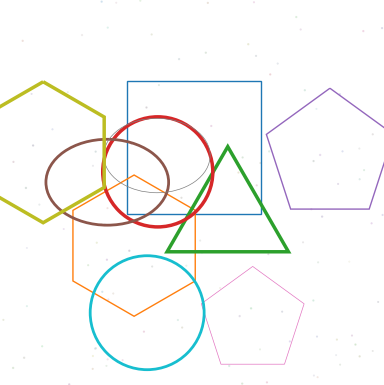[{"shape": "square", "thickness": 1, "radius": 0.87, "center": [0.503, 0.617]}, {"shape": "hexagon", "thickness": 1, "radius": 0.92, "center": [0.348, 0.362]}, {"shape": "triangle", "thickness": 2.5, "radius": 0.91, "center": [0.592, 0.437]}, {"shape": "circle", "thickness": 2.5, "radius": 0.71, "center": [0.41, 0.554]}, {"shape": "pentagon", "thickness": 1, "radius": 0.87, "center": [0.857, 0.597]}, {"shape": "oval", "thickness": 2, "radius": 0.8, "center": [0.279, 0.527]}, {"shape": "pentagon", "thickness": 0.5, "radius": 0.7, "center": [0.656, 0.168]}, {"shape": "oval", "thickness": 0.5, "radius": 0.69, "center": [0.408, 0.596]}, {"shape": "hexagon", "thickness": 2.5, "radius": 0.92, "center": [0.112, 0.605]}, {"shape": "circle", "thickness": 2, "radius": 0.74, "center": [0.382, 0.188]}]